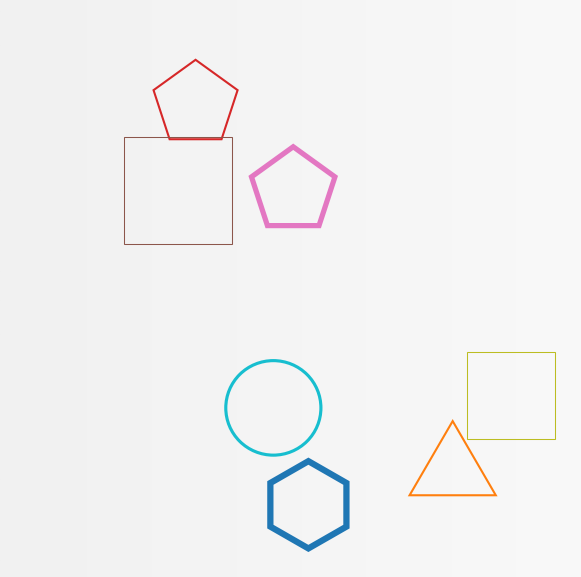[{"shape": "hexagon", "thickness": 3, "radius": 0.38, "center": [0.531, 0.125]}, {"shape": "triangle", "thickness": 1, "radius": 0.43, "center": [0.779, 0.184]}, {"shape": "pentagon", "thickness": 1, "radius": 0.38, "center": [0.336, 0.82]}, {"shape": "square", "thickness": 0.5, "radius": 0.46, "center": [0.306, 0.67]}, {"shape": "pentagon", "thickness": 2.5, "radius": 0.38, "center": [0.504, 0.67]}, {"shape": "square", "thickness": 0.5, "radius": 0.37, "center": [0.879, 0.314]}, {"shape": "circle", "thickness": 1.5, "radius": 0.41, "center": [0.47, 0.293]}]